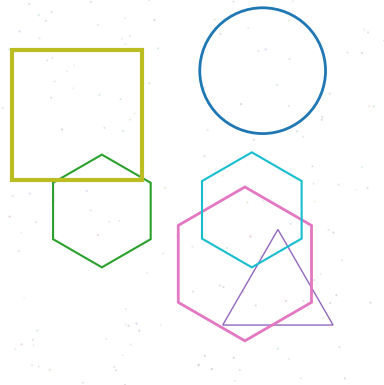[{"shape": "circle", "thickness": 2, "radius": 0.82, "center": [0.682, 0.816]}, {"shape": "hexagon", "thickness": 1.5, "radius": 0.73, "center": [0.265, 0.452]}, {"shape": "triangle", "thickness": 1, "radius": 0.83, "center": [0.722, 0.238]}, {"shape": "hexagon", "thickness": 2, "radius": 1.0, "center": [0.636, 0.315]}, {"shape": "square", "thickness": 3, "radius": 0.84, "center": [0.201, 0.702]}, {"shape": "hexagon", "thickness": 1.5, "radius": 0.75, "center": [0.654, 0.455]}]